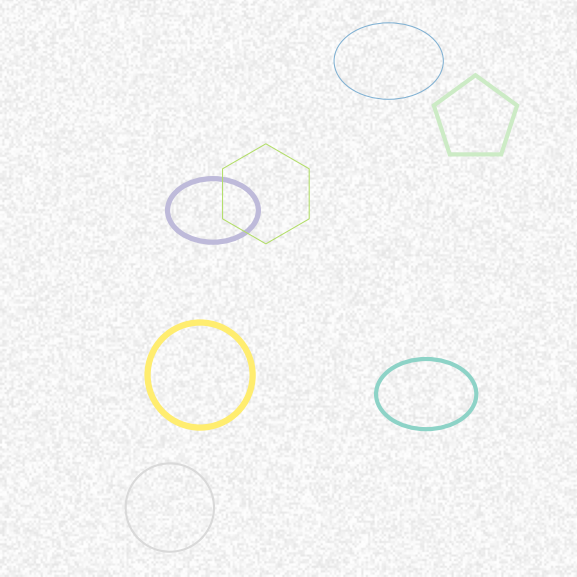[{"shape": "oval", "thickness": 2, "radius": 0.43, "center": [0.738, 0.317]}, {"shape": "oval", "thickness": 2.5, "radius": 0.39, "center": [0.369, 0.635]}, {"shape": "oval", "thickness": 0.5, "radius": 0.47, "center": [0.673, 0.893]}, {"shape": "hexagon", "thickness": 0.5, "radius": 0.43, "center": [0.46, 0.664]}, {"shape": "circle", "thickness": 1, "radius": 0.38, "center": [0.294, 0.12]}, {"shape": "pentagon", "thickness": 2, "radius": 0.38, "center": [0.823, 0.793]}, {"shape": "circle", "thickness": 3, "radius": 0.45, "center": [0.346, 0.35]}]